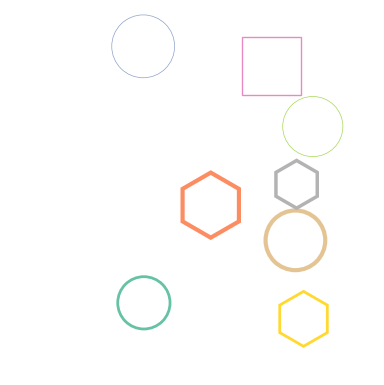[{"shape": "circle", "thickness": 2, "radius": 0.34, "center": [0.374, 0.213]}, {"shape": "hexagon", "thickness": 3, "radius": 0.42, "center": [0.547, 0.467]}, {"shape": "circle", "thickness": 0.5, "radius": 0.41, "center": [0.372, 0.88]}, {"shape": "square", "thickness": 1, "radius": 0.38, "center": [0.705, 0.828]}, {"shape": "circle", "thickness": 0.5, "radius": 0.39, "center": [0.812, 0.671]}, {"shape": "hexagon", "thickness": 2, "radius": 0.36, "center": [0.788, 0.172]}, {"shape": "circle", "thickness": 3, "radius": 0.39, "center": [0.767, 0.376]}, {"shape": "hexagon", "thickness": 2.5, "radius": 0.31, "center": [0.77, 0.521]}]